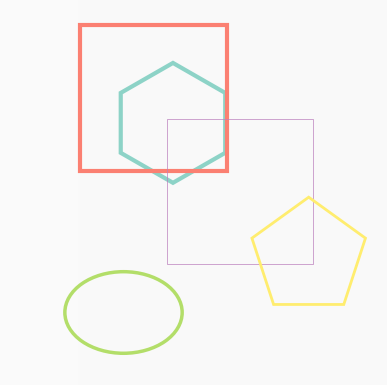[{"shape": "hexagon", "thickness": 3, "radius": 0.78, "center": [0.446, 0.681]}, {"shape": "square", "thickness": 3, "radius": 0.95, "center": [0.396, 0.746]}, {"shape": "oval", "thickness": 2.5, "radius": 0.76, "center": [0.319, 0.188]}, {"shape": "square", "thickness": 0.5, "radius": 0.94, "center": [0.62, 0.501]}, {"shape": "pentagon", "thickness": 2, "radius": 0.77, "center": [0.797, 0.334]}]